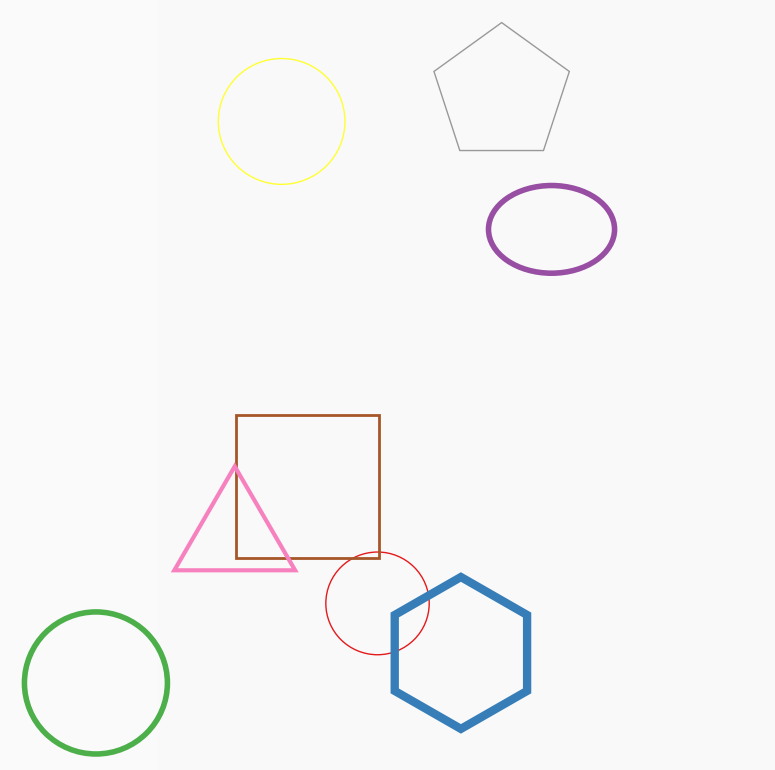[{"shape": "circle", "thickness": 0.5, "radius": 0.33, "center": [0.487, 0.216]}, {"shape": "hexagon", "thickness": 3, "radius": 0.49, "center": [0.595, 0.152]}, {"shape": "circle", "thickness": 2, "radius": 0.46, "center": [0.124, 0.113]}, {"shape": "oval", "thickness": 2, "radius": 0.41, "center": [0.712, 0.702]}, {"shape": "circle", "thickness": 0.5, "radius": 0.41, "center": [0.363, 0.842]}, {"shape": "square", "thickness": 1, "radius": 0.46, "center": [0.397, 0.368]}, {"shape": "triangle", "thickness": 1.5, "radius": 0.45, "center": [0.303, 0.304]}, {"shape": "pentagon", "thickness": 0.5, "radius": 0.46, "center": [0.647, 0.879]}]